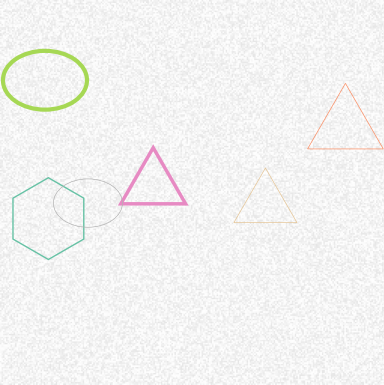[{"shape": "hexagon", "thickness": 1, "radius": 0.53, "center": [0.126, 0.432]}, {"shape": "triangle", "thickness": 0.5, "radius": 0.57, "center": [0.897, 0.67]}, {"shape": "triangle", "thickness": 2.5, "radius": 0.49, "center": [0.398, 0.519]}, {"shape": "oval", "thickness": 3, "radius": 0.55, "center": [0.117, 0.792]}, {"shape": "triangle", "thickness": 0.5, "radius": 0.47, "center": [0.689, 0.469]}, {"shape": "oval", "thickness": 0.5, "radius": 0.45, "center": [0.228, 0.473]}]